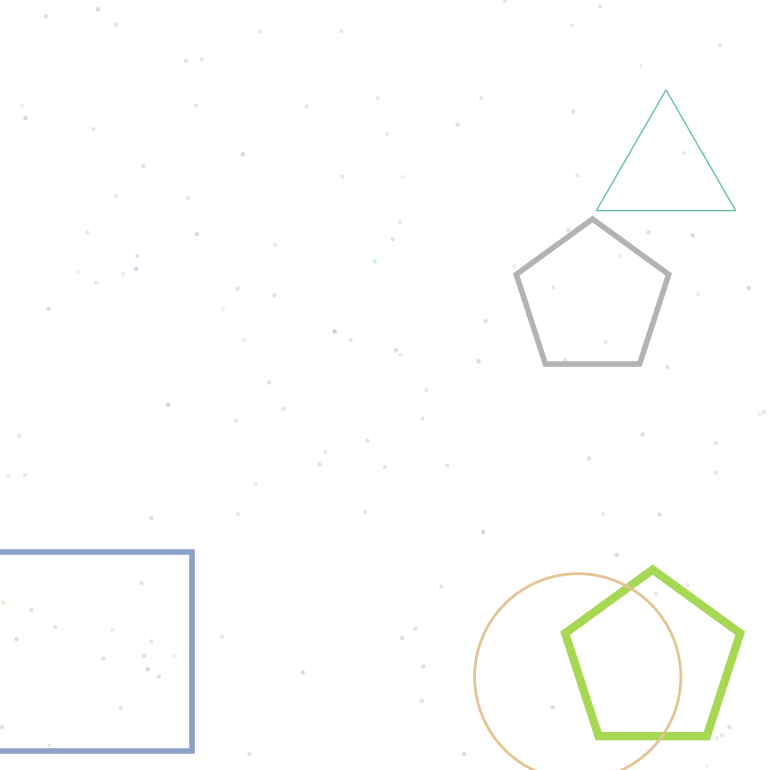[{"shape": "triangle", "thickness": 0.5, "radius": 0.52, "center": [0.865, 0.779]}, {"shape": "square", "thickness": 2, "radius": 0.65, "center": [0.121, 0.154]}, {"shape": "pentagon", "thickness": 3, "radius": 0.6, "center": [0.848, 0.141]}, {"shape": "circle", "thickness": 1, "radius": 0.67, "center": [0.75, 0.121]}, {"shape": "pentagon", "thickness": 2, "radius": 0.52, "center": [0.769, 0.611]}]